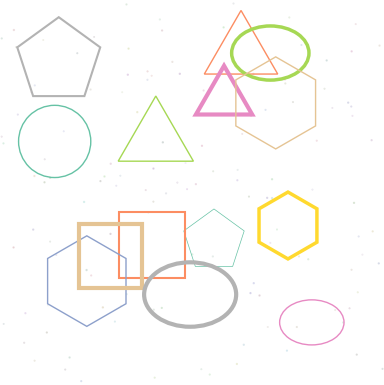[{"shape": "circle", "thickness": 1, "radius": 0.47, "center": [0.142, 0.633]}, {"shape": "pentagon", "thickness": 0.5, "radius": 0.41, "center": [0.556, 0.375]}, {"shape": "square", "thickness": 1.5, "radius": 0.42, "center": [0.395, 0.363]}, {"shape": "triangle", "thickness": 1, "radius": 0.55, "center": [0.626, 0.863]}, {"shape": "hexagon", "thickness": 1, "radius": 0.59, "center": [0.225, 0.27]}, {"shape": "oval", "thickness": 1, "radius": 0.42, "center": [0.81, 0.163]}, {"shape": "triangle", "thickness": 3, "radius": 0.42, "center": [0.582, 0.745]}, {"shape": "triangle", "thickness": 1, "radius": 0.56, "center": [0.405, 0.638]}, {"shape": "oval", "thickness": 2.5, "radius": 0.5, "center": [0.702, 0.862]}, {"shape": "hexagon", "thickness": 2.5, "radius": 0.43, "center": [0.748, 0.414]}, {"shape": "square", "thickness": 3, "radius": 0.41, "center": [0.287, 0.335]}, {"shape": "hexagon", "thickness": 1, "radius": 0.6, "center": [0.716, 0.733]}, {"shape": "pentagon", "thickness": 1.5, "radius": 0.57, "center": [0.153, 0.842]}, {"shape": "oval", "thickness": 3, "radius": 0.6, "center": [0.494, 0.235]}]